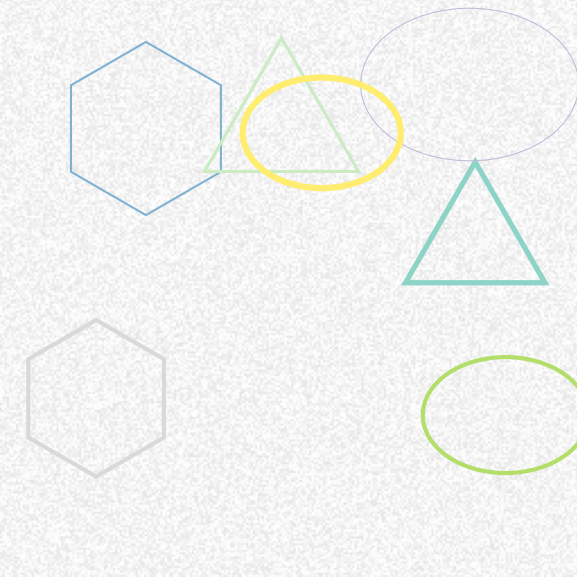[{"shape": "triangle", "thickness": 2.5, "radius": 0.7, "center": [0.823, 0.579]}, {"shape": "oval", "thickness": 0.5, "radius": 0.94, "center": [0.813, 0.853]}, {"shape": "hexagon", "thickness": 1, "radius": 0.75, "center": [0.253, 0.777]}, {"shape": "oval", "thickness": 2, "radius": 0.72, "center": [0.876, 0.28]}, {"shape": "hexagon", "thickness": 2, "radius": 0.68, "center": [0.166, 0.309]}, {"shape": "triangle", "thickness": 1.5, "radius": 0.77, "center": [0.487, 0.779]}, {"shape": "oval", "thickness": 3, "radius": 0.68, "center": [0.557, 0.769]}]